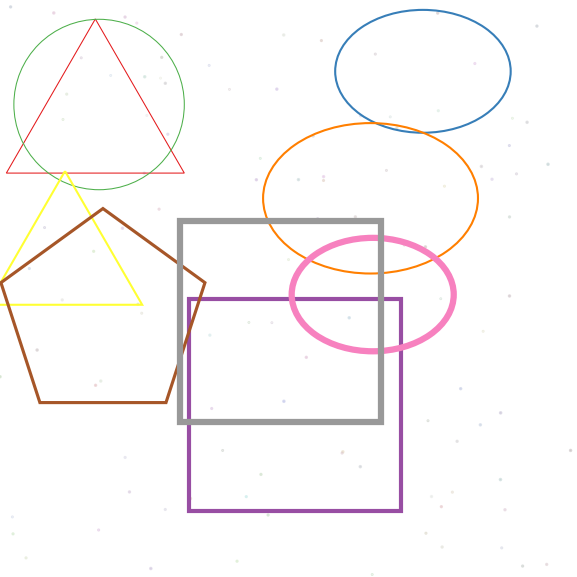[{"shape": "triangle", "thickness": 0.5, "radius": 0.89, "center": [0.165, 0.788]}, {"shape": "oval", "thickness": 1, "radius": 0.76, "center": [0.732, 0.876]}, {"shape": "circle", "thickness": 0.5, "radius": 0.74, "center": [0.172, 0.818]}, {"shape": "square", "thickness": 2, "radius": 0.92, "center": [0.511, 0.298]}, {"shape": "oval", "thickness": 1, "radius": 0.93, "center": [0.642, 0.656]}, {"shape": "triangle", "thickness": 1, "radius": 0.77, "center": [0.113, 0.549]}, {"shape": "pentagon", "thickness": 1.5, "radius": 0.93, "center": [0.178, 0.452]}, {"shape": "oval", "thickness": 3, "radius": 0.7, "center": [0.645, 0.489]}, {"shape": "square", "thickness": 3, "radius": 0.87, "center": [0.486, 0.443]}]